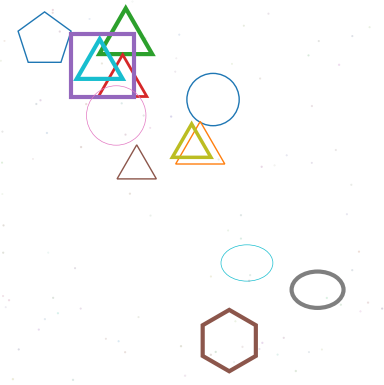[{"shape": "circle", "thickness": 1, "radius": 0.34, "center": [0.553, 0.741]}, {"shape": "pentagon", "thickness": 1, "radius": 0.36, "center": [0.116, 0.897]}, {"shape": "triangle", "thickness": 1, "radius": 0.37, "center": [0.52, 0.611]}, {"shape": "triangle", "thickness": 3, "radius": 0.4, "center": [0.327, 0.899]}, {"shape": "triangle", "thickness": 2, "radius": 0.36, "center": [0.319, 0.786]}, {"shape": "square", "thickness": 3, "radius": 0.41, "center": [0.266, 0.831]}, {"shape": "hexagon", "thickness": 3, "radius": 0.4, "center": [0.595, 0.115]}, {"shape": "triangle", "thickness": 1, "radius": 0.29, "center": [0.355, 0.565]}, {"shape": "circle", "thickness": 0.5, "radius": 0.39, "center": [0.302, 0.7]}, {"shape": "oval", "thickness": 3, "radius": 0.34, "center": [0.825, 0.247]}, {"shape": "triangle", "thickness": 2.5, "radius": 0.29, "center": [0.498, 0.62]}, {"shape": "oval", "thickness": 0.5, "radius": 0.34, "center": [0.641, 0.317]}, {"shape": "triangle", "thickness": 3, "radius": 0.34, "center": [0.259, 0.83]}]